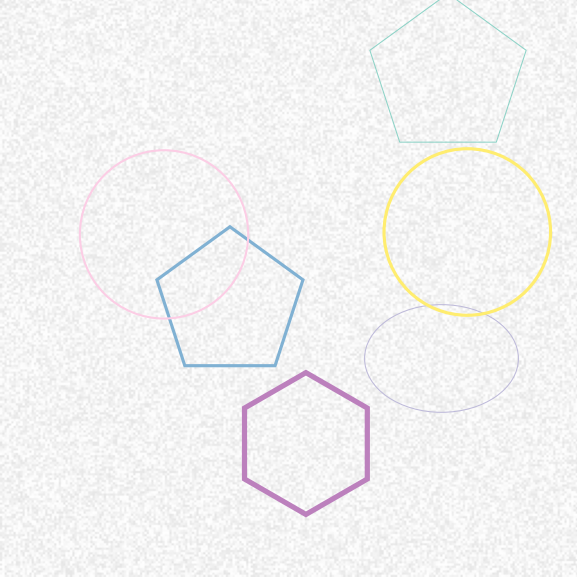[{"shape": "pentagon", "thickness": 0.5, "radius": 0.71, "center": [0.776, 0.868]}, {"shape": "oval", "thickness": 0.5, "radius": 0.67, "center": [0.764, 0.378]}, {"shape": "pentagon", "thickness": 1.5, "radius": 0.66, "center": [0.398, 0.473]}, {"shape": "circle", "thickness": 1, "radius": 0.73, "center": [0.284, 0.593]}, {"shape": "hexagon", "thickness": 2.5, "radius": 0.61, "center": [0.53, 0.231]}, {"shape": "circle", "thickness": 1.5, "radius": 0.72, "center": [0.809, 0.597]}]